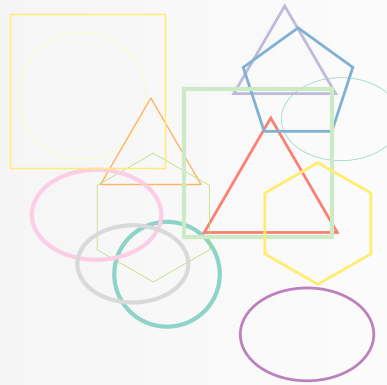[{"shape": "circle", "thickness": 3, "radius": 0.68, "center": [0.431, 0.288]}, {"shape": "oval", "thickness": 0.5, "radius": 0.77, "center": [0.88, 0.69]}, {"shape": "circle", "thickness": 0.5, "radius": 0.82, "center": [0.212, 0.751]}, {"shape": "triangle", "thickness": 2, "radius": 0.76, "center": [0.735, 0.833]}, {"shape": "triangle", "thickness": 2, "radius": 0.99, "center": [0.699, 0.495]}, {"shape": "pentagon", "thickness": 2, "radius": 0.74, "center": [0.769, 0.779]}, {"shape": "triangle", "thickness": 1, "radius": 0.75, "center": [0.389, 0.596]}, {"shape": "hexagon", "thickness": 0.5, "radius": 0.84, "center": [0.396, 0.435]}, {"shape": "oval", "thickness": 3, "radius": 0.84, "center": [0.249, 0.442]}, {"shape": "oval", "thickness": 3, "radius": 0.72, "center": [0.343, 0.315]}, {"shape": "oval", "thickness": 2, "radius": 0.86, "center": [0.792, 0.131]}, {"shape": "square", "thickness": 3, "radius": 0.96, "center": [0.666, 0.576]}, {"shape": "hexagon", "thickness": 2, "radius": 0.79, "center": [0.82, 0.42]}, {"shape": "square", "thickness": 1, "radius": 1.0, "center": [0.225, 0.763]}]